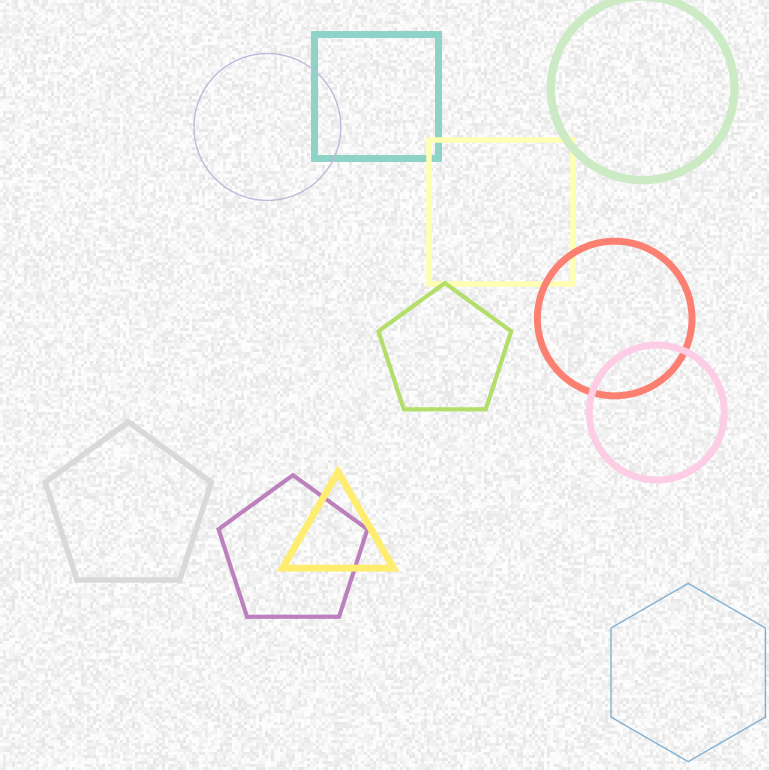[{"shape": "square", "thickness": 2.5, "radius": 0.4, "center": [0.488, 0.875]}, {"shape": "square", "thickness": 2, "radius": 0.47, "center": [0.65, 0.724]}, {"shape": "circle", "thickness": 0.5, "radius": 0.48, "center": [0.347, 0.835]}, {"shape": "circle", "thickness": 2.5, "radius": 0.5, "center": [0.798, 0.586]}, {"shape": "hexagon", "thickness": 0.5, "radius": 0.58, "center": [0.894, 0.127]}, {"shape": "pentagon", "thickness": 1.5, "radius": 0.45, "center": [0.578, 0.542]}, {"shape": "circle", "thickness": 2.5, "radius": 0.44, "center": [0.853, 0.464]}, {"shape": "pentagon", "thickness": 2, "radius": 0.57, "center": [0.167, 0.339]}, {"shape": "pentagon", "thickness": 1.5, "radius": 0.51, "center": [0.381, 0.281]}, {"shape": "circle", "thickness": 3, "radius": 0.6, "center": [0.835, 0.885]}, {"shape": "triangle", "thickness": 2.5, "radius": 0.42, "center": [0.439, 0.304]}]